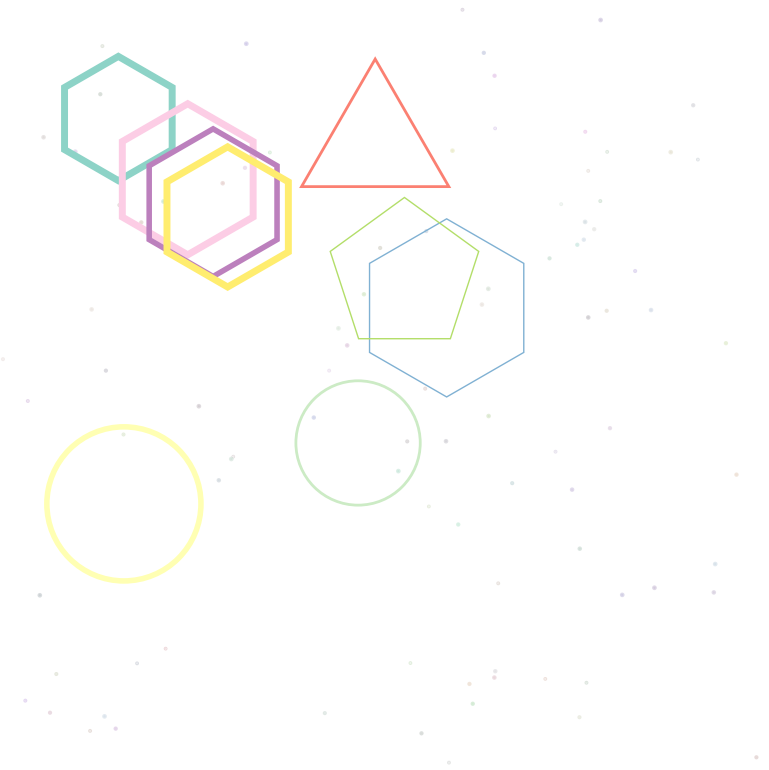[{"shape": "hexagon", "thickness": 2.5, "radius": 0.4, "center": [0.154, 0.846]}, {"shape": "circle", "thickness": 2, "radius": 0.5, "center": [0.161, 0.346]}, {"shape": "triangle", "thickness": 1, "radius": 0.55, "center": [0.487, 0.813]}, {"shape": "hexagon", "thickness": 0.5, "radius": 0.58, "center": [0.58, 0.6]}, {"shape": "pentagon", "thickness": 0.5, "radius": 0.51, "center": [0.525, 0.642]}, {"shape": "hexagon", "thickness": 2.5, "radius": 0.49, "center": [0.244, 0.767]}, {"shape": "hexagon", "thickness": 2, "radius": 0.48, "center": [0.277, 0.737]}, {"shape": "circle", "thickness": 1, "radius": 0.4, "center": [0.465, 0.425]}, {"shape": "hexagon", "thickness": 2.5, "radius": 0.46, "center": [0.296, 0.718]}]